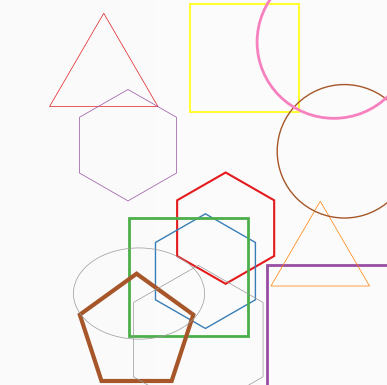[{"shape": "hexagon", "thickness": 1.5, "radius": 0.72, "center": [0.582, 0.407]}, {"shape": "triangle", "thickness": 0.5, "radius": 0.81, "center": [0.268, 0.804]}, {"shape": "hexagon", "thickness": 1, "radius": 0.74, "center": [0.53, 0.296]}, {"shape": "square", "thickness": 2, "radius": 0.77, "center": [0.487, 0.281]}, {"shape": "square", "thickness": 2, "radius": 0.82, "center": [0.852, 0.147]}, {"shape": "hexagon", "thickness": 0.5, "radius": 0.72, "center": [0.33, 0.623]}, {"shape": "triangle", "thickness": 0.5, "radius": 0.73, "center": [0.826, 0.331]}, {"shape": "square", "thickness": 1.5, "radius": 0.7, "center": [0.632, 0.848]}, {"shape": "circle", "thickness": 1, "radius": 0.87, "center": [0.889, 0.607]}, {"shape": "pentagon", "thickness": 3, "radius": 0.77, "center": [0.352, 0.135]}, {"shape": "circle", "thickness": 2, "radius": 0.99, "center": [0.862, 0.891]}, {"shape": "hexagon", "thickness": 0.5, "radius": 0.97, "center": [0.512, 0.118]}, {"shape": "oval", "thickness": 0.5, "radius": 0.85, "center": [0.359, 0.238]}]